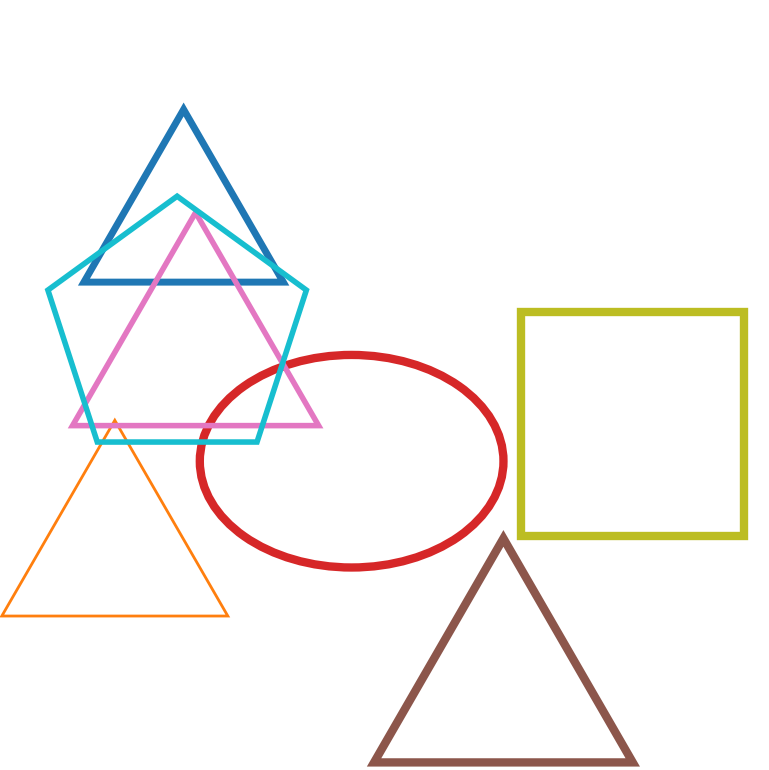[{"shape": "triangle", "thickness": 2.5, "radius": 0.75, "center": [0.238, 0.708]}, {"shape": "triangle", "thickness": 1, "radius": 0.85, "center": [0.149, 0.285]}, {"shape": "oval", "thickness": 3, "radius": 0.99, "center": [0.457, 0.401]}, {"shape": "triangle", "thickness": 3, "radius": 0.97, "center": [0.654, 0.107]}, {"shape": "triangle", "thickness": 2, "radius": 0.92, "center": [0.254, 0.539]}, {"shape": "square", "thickness": 3, "radius": 0.73, "center": [0.821, 0.449]}, {"shape": "pentagon", "thickness": 2, "radius": 0.88, "center": [0.23, 0.569]}]